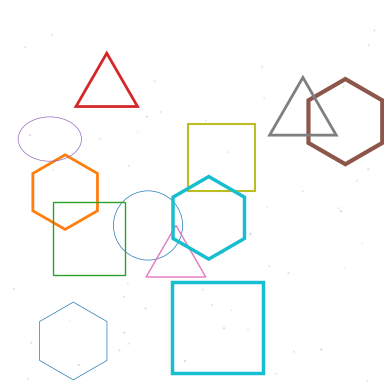[{"shape": "circle", "thickness": 0.5, "radius": 0.45, "center": [0.385, 0.414]}, {"shape": "hexagon", "thickness": 0.5, "radius": 0.5, "center": [0.19, 0.114]}, {"shape": "hexagon", "thickness": 2, "radius": 0.48, "center": [0.169, 0.501]}, {"shape": "square", "thickness": 1, "radius": 0.47, "center": [0.231, 0.381]}, {"shape": "triangle", "thickness": 2, "radius": 0.46, "center": [0.277, 0.769]}, {"shape": "oval", "thickness": 0.5, "radius": 0.41, "center": [0.129, 0.639]}, {"shape": "hexagon", "thickness": 3, "radius": 0.55, "center": [0.897, 0.684]}, {"shape": "triangle", "thickness": 1, "radius": 0.45, "center": [0.457, 0.325]}, {"shape": "triangle", "thickness": 2, "radius": 0.5, "center": [0.787, 0.699]}, {"shape": "square", "thickness": 1.5, "radius": 0.43, "center": [0.575, 0.591]}, {"shape": "hexagon", "thickness": 2.5, "radius": 0.54, "center": [0.542, 0.434]}, {"shape": "square", "thickness": 2.5, "radius": 0.59, "center": [0.565, 0.15]}]